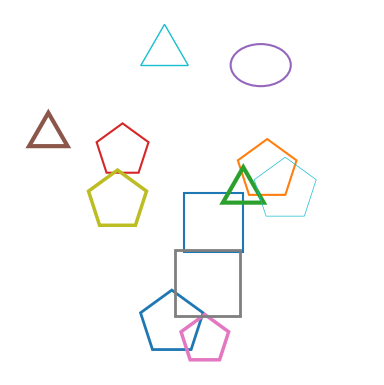[{"shape": "pentagon", "thickness": 2, "radius": 0.43, "center": [0.446, 0.161]}, {"shape": "square", "thickness": 1.5, "radius": 0.38, "center": [0.555, 0.423]}, {"shape": "pentagon", "thickness": 1.5, "radius": 0.4, "center": [0.694, 0.559]}, {"shape": "triangle", "thickness": 3, "radius": 0.31, "center": [0.632, 0.504]}, {"shape": "pentagon", "thickness": 1.5, "radius": 0.35, "center": [0.318, 0.609]}, {"shape": "oval", "thickness": 1.5, "radius": 0.39, "center": [0.677, 0.831]}, {"shape": "triangle", "thickness": 3, "radius": 0.29, "center": [0.126, 0.649]}, {"shape": "pentagon", "thickness": 2.5, "radius": 0.33, "center": [0.532, 0.118]}, {"shape": "square", "thickness": 2, "radius": 0.42, "center": [0.539, 0.264]}, {"shape": "pentagon", "thickness": 2.5, "radius": 0.4, "center": [0.305, 0.479]}, {"shape": "triangle", "thickness": 1, "radius": 0.36, "center": [0.427, 0.865]}, {"shape": "pentagon", "thickness": 0.5, "radius": 0.42, "center": [0.741, 0.507]}]